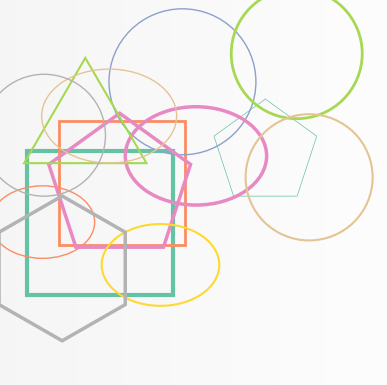[{"shape": "square", "thickness": 3, "radius": 0.94, "center": [0.258, 0.421]}, {"shape": "pentagon", "thickness": 0.5, "radius": 0.7, "center": [0.685, 0.603]}, {"shape": "oval", "thickness": 1, "radius": 0.67, "center": [0.11, 0.423]}, {"shape": "square", "thickness": 2, "radius": 0.81, "center": [0.315, 0.524]}, {"shape": "circle", "thickness": 1, "radius": 0.95, "center": [0.471, 0.788]}, {"shape": "oval", "thickness": 2.5, "radius": 0.91, "center": [0.506, 0.595]}, {"shape": "pentagon", "thickness": 2.5, "radius": 0.96, "center": [0.309, 0.514]}, {"shape": "circle", "thickness": 2, "radius": 0.85, "center": [0.766, 0.861]}, {"shape": "triangle", "thickness": 1.5, "radius": 0.91, "center": [0.22, 0.667]}, {"shape": "oval", "thickness": 1.5, "radius": 0.76, "center": [0.414, 0.312]}, {"shape": "circle", "thickness": 1.5, "radius": 0.82, "center": [0.798, 0.539]}, {"shape": "oval", "thickness": 1, "radius": 0.87, "center": [0.282, 0.699]}, {"shape": "hexagon", "thickness": 2.5, "radius": 0.94, "center": [0.16, 0.303]}, {"shape": "circle", "thickness": 1, "radius": 0.79, "center": [0.114, 0.649]}]